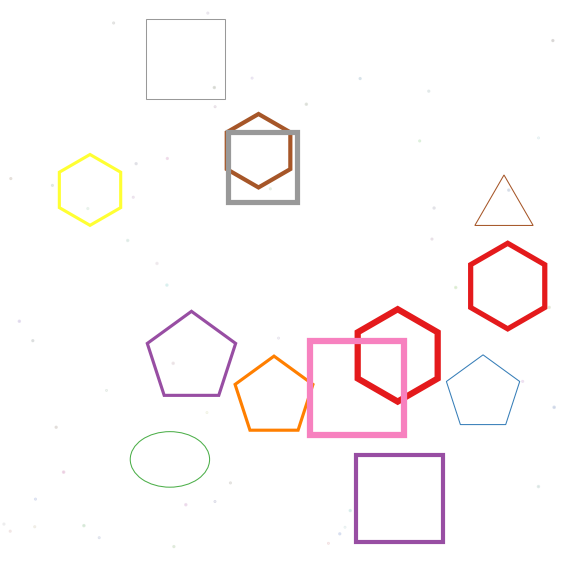[{"shape": "hexagon", "thickness": 2.5, "radius": 0.37, "center": [0.879, 0.504]}, {"shape": "hexagon", "thickness": 3, "radius": 0.4, "center": [0.689, 0.384]}, {"shape": "pentagon", "thickness": 0.5, "radius": 0.33, "center": [0.836, 0.318]}, {"shape": "oval", "thickness": 0.5, "radius": 0.34, "center": [0.294, 0.204]}, {"shape": "pentagon", "thickness": 1.5, "radius": 0.4, "center": [0.332, 0.38]}, {"shape": "square", "thickness": 2, "radius": 0.38, "center": [0.691, 0.136]}, {"shape": "pentagon", "thickness": 1.5, "radius": 0.35, "center": [0.474, 0.312]}, {"shape": "hexagon", "thickness": 1.5, "radius": 0.31, "center": [0.156, 0.67]}, {"shape": "triangle", "thickness": 0.5, "radius": 0.29, "center": [0.873, 0.638]}, {"shape": "hexagon", "thickness": 2, "radius": 0.32, "center": [0.448, 0.738]}, {"shape": "square", "thickness": 3, "radius": 0.41, "center": [0.619, 0.327]}, {"shape": "square", "thickness": 0.5, "radius": 0.35, "center": [0.321, 0.897]}, {"shape": "square", "thickness": 2.5, "radius": 0.3, "center": [0.455, 0.71]}]